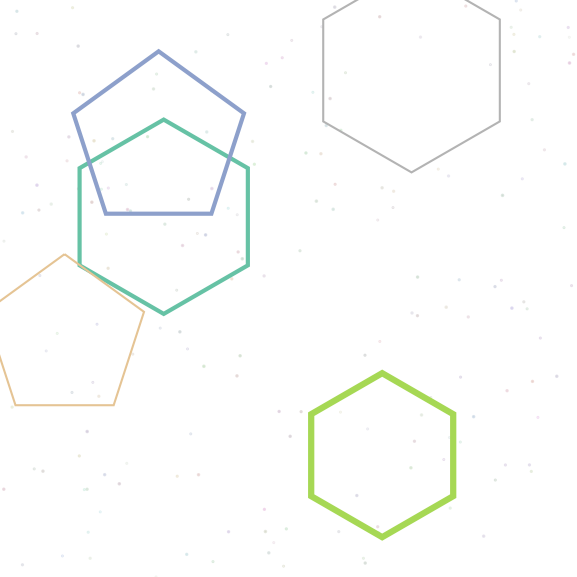[{"shape": "hexagon", "thickness": 2, "radius": 0.84, "center": [0.283, 0.624]}, {"shape": "pentagon", "thickness": 2, "radius": 0.78, "center": [0.275, 0.755]}, {"shape": "hexagon", "thickness": 3, "radius": 0.71, "center": [0.662, 0.211]}, {"shape": "pentagon", "thickness": 1, "radius": 0.72, "center": [0.112, 0.414]}, {"shape": "hexagon", "thickness": 1, "radius": 0.88, "center": [0.713, 0.877]}]